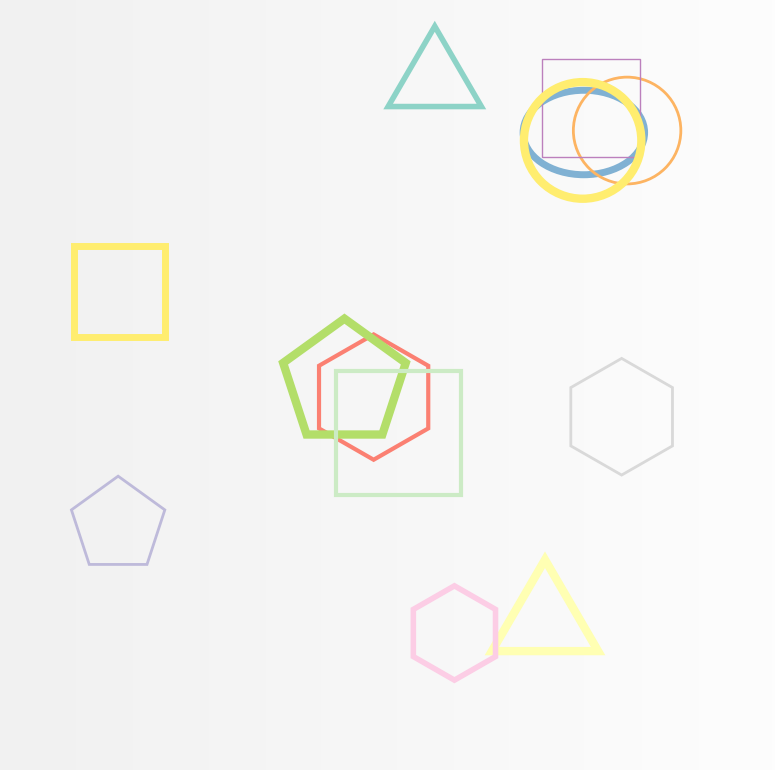[{"shape": "triangle", "thickness": 2, "radius": 0.35, "center": [0.561, 0.896]}, {"shape": "triangle", "thickness": 3, "radius": 0.4, "center": [0.703, 0.194]}, {"shape": "pentagon", "thickness": 1, "radius": 0.32, "center": [0.152, 0.318]}, {"shape": "hexagon", "thickness": 1.5, "radius": 0.41, "center": [0.482, 0.484]}, {"shape": "oval", "thickness": 2.5, "radius": 0.39, "center": [0.753, 0.828]}, {"shape": "circle", "thickness": 1, "radius": 0.35, "center": [0.809, 0.83]}, {"shape": "pentagon", "thickness": 3, "radius": 0.42, "center": [0.444, 0.503]}, {"shape": "hexagon", "thickness": 2, "radius": 0.31, "center": [0.586, 0.178]}, {"shape": "hexagon", "thickness": 1, "radius": 0.38, "center": [0.802, 0.459]}, {"shape": "square", "thickness": 0.5, "radius": 0.32, "center": [0.763, 0.86]}, {"shape": "square", "thickness": 1.5, "radius": 0.4, "center": [0.514, 0.438]}, {"shape": "square", "thickness": 2.5, "radius": 0.3, "center": [0.154, 0.621]}, {"shape": "circle", "thickness": 3, "radius": 0.38, "center": [0.752, 0.818]}]